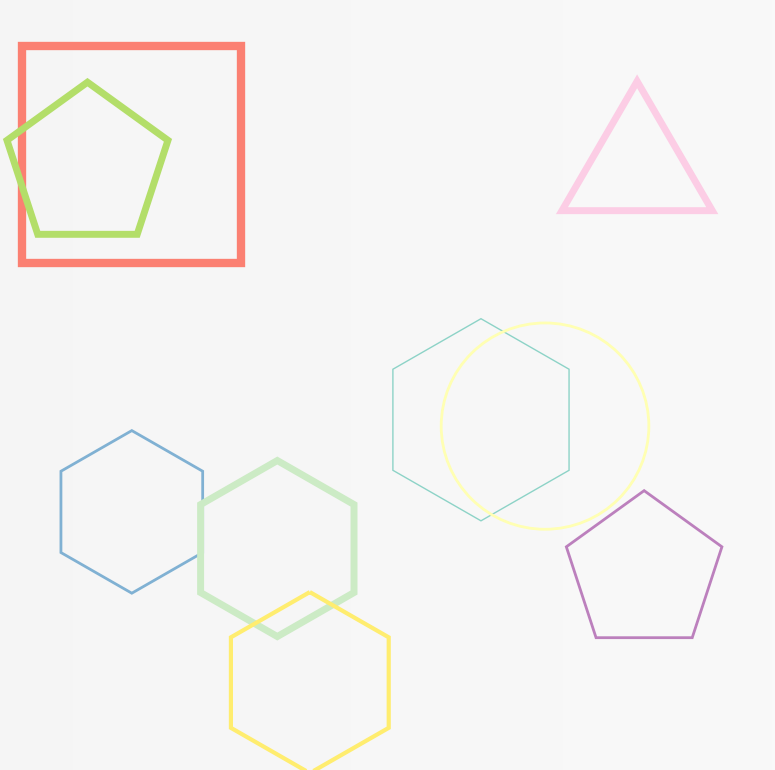[{"shape": "hexagon", "thickness": 0.5, "radius": 0.66, "center": [0.621, 0.455]}, {"shape": "circle", "thickness": 1, "radius": 0.67, "center": [0.703, 0.447]}, {"shape": "square", "thickness": 3, "radius": 0.7, "center": [0.17, 0.799]}, {"shape": "hexagon", "thickness": 1, "radius": 0.53, "center": [0.17, 0.335]}, {"shape": "pentagon", "thickness": 2.5, "radius": 0.55, "center": [0.113, 0.784]}, {"shape": "triangle", "thickness": 2.5, "radius": 0.56, "center": [0.822, 0.782]}, {"shape": "pentagon", "thickness": 1, "radius": 0.53, "center": [0.831, 0.257]}, {"shape": "hexagon", "thickness": 2.5, "radius": 0.57, "center": [0.358, 0.288]}, {"shape": "hexagon", "thickness": 1.5, "radius": 0.59, "center": [0.4, 0.114]}]